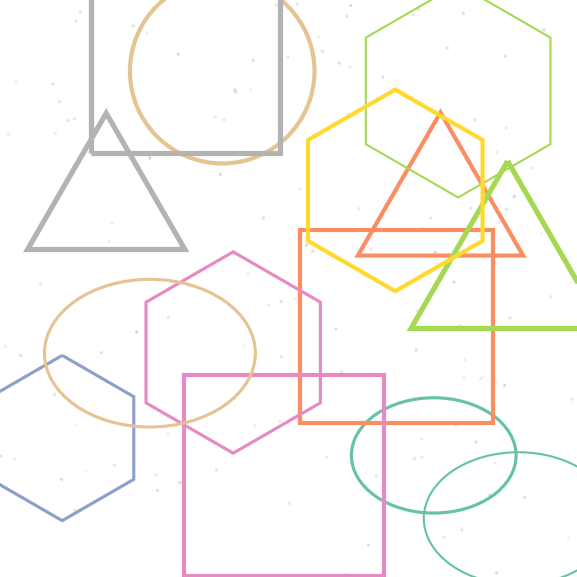[{"shape": "oval", "thickness": 1, "radius": 0.82, "center": [0.898, 0.101]}, {"shape": "oval", "thickness": 1.5, "radius": 0.71, "center": [0.751, 0.211]}, {"shape": "square", "thickness": 2, "radius": 0.83, "center": [0.687, 0.434]}, {"shape": "triangle", "thickness": 2, "radius": 0.83, "center": [0.763, 0.639]}, {"shape": "hexagon", "thickness": 1.5, "radius": 0.72, "center": [0.108, 0.241]}, {"shape": "hexagon", "thickness": 1.5, "radius": 0.87, "center": [0.404, 0.389]}, {"shape": "square", "thickness": 2, "radius": 0.87, "center": [0.492, 0.176]}, {"shape": "hexagon", "thickness": 1, "radius": 0.92, "center": [0.793, 0.842]}, {"shape": "triangle", "thickness": 2.5, "radius": 0.97, "center": [0.879, 0.527]}, {"shape": "hexagon", "thickness": 2, "radius": 0.87, "center": [0.684, 0.669]}, {"shape": "oval", "thickness": 1.5, "radius": 0.91, "center": [0.26, 0.388]}, {"shape": "circle", "thickness": 2, "radius": 0.8, "center": [0.385, 0.876]}, {"shape": "triangle", "thickness": 2.5, "radius": 0.79, "center": [0.184, 0.646]}, {"shape": "square", "thickness": 2.5, "radius": 0.82, "center": [0.322, 0.898]}]